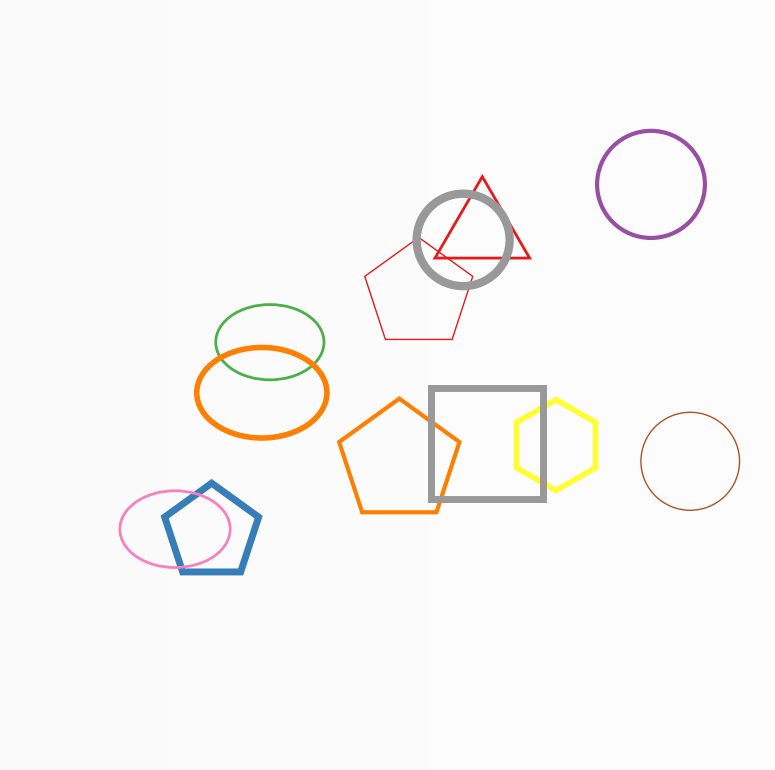[{"shape": "triangle", "thickness": 1, "radius": 0.35, "center": [0.622, 0.7]}, {"shape": "pentagon", "thickness": 0.5, "radius": 0.37, "center": [0.54, 0.618]}, {"shape": "pentagon", "thickness": 2.5, "radius": 0.32, "center": [0.273, 0.309]}, {"shape": "oval", "thickness": 1, "radius": 0.35, "center": [0.348, 0.556]}, {"shape": "circle", "thickness": 1.5, "radius": 0.35, "center": [0.84, 0.761]}, {"shape": "oval", "thickness": 2, "radius": 0.42, "center": [0.338, 0.49]}, {"shape": "pentagon", "thickness": 1.5, "radius": 0.41, "center": [0.515, 0.401]}, {"shape": "hexagon", "thickness": 2, "radius": 0.29, "center": [0.718, 0.422]}, {"shape": "circle", "thickness": 0.5, "radius": 0.32, "center": [0.891, 0.401]}, {"shape": "oval", "thickness": 1, "radius": 0.36, "center": [0.226, 0.313]}, {"shape": "square", "thickness": 2.5, "radius": 0.36, "center": [0.628, 0.424]}, {"shape": "circle", "thickness": 3, "radius": 0.3, "center": [0.598, 0.688]}]